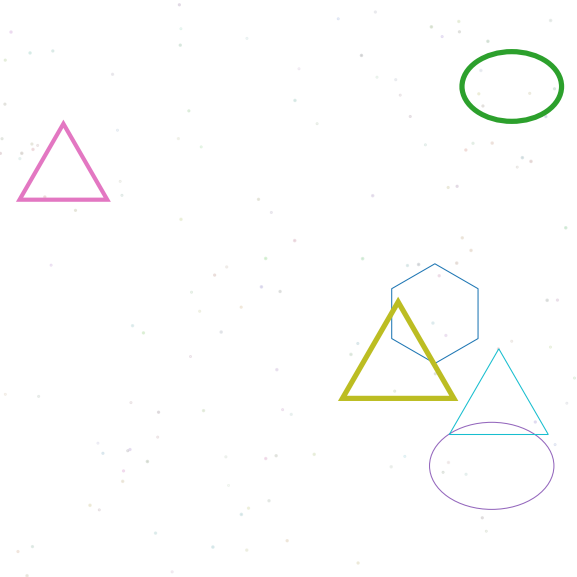[{"shape": "hexagon", "thickness": 0.5, "radius": 0.43, "center": [0.753, 0.456]}, {"shape": "oval", "thickness": 2.5, "radius": 0.43, "center": [0.886, 0.849]}, {"shape": "oval", "thickness": 0.5, "radius": 0.54, "center": [0.851, 0.192]}, {"shape": "triangle", "thickness": 2, "radius": 0.44, "center": [0.11, 0.697]}, {"shape": "triangle", "thickness": 2.5, "radius": 0.56, "center": [0.689, 0.365]}, {"shape": "triangle", "thickness": 0.5, "radius": 0.49, "center": [0.864, 0.296]}]